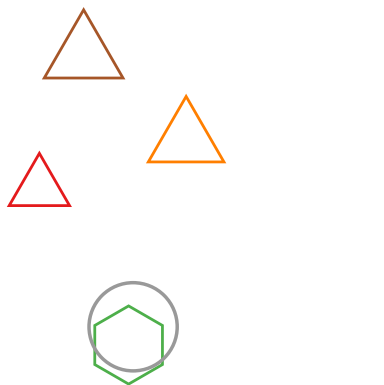[{"shape": "triangle", "thickness": 2, "radius": 0.45, "center": [0.102, 0.511]}, {"shape": "hexagon", "thickness": 2, "radius": 0.51, "center": [0.334, 0.104]}, {"shape": "triangle", "thickness": 2, "radius": 0.57, "center": [0.483, 0.636]}, {"shape": "triangle", "thickness": 2, "radius": 0.59, "center": [0.217, 0.856]}, {"shape": "circle", "thickness": 2.5, "radius": 0.57, "center": [0.346, 0.151]}]